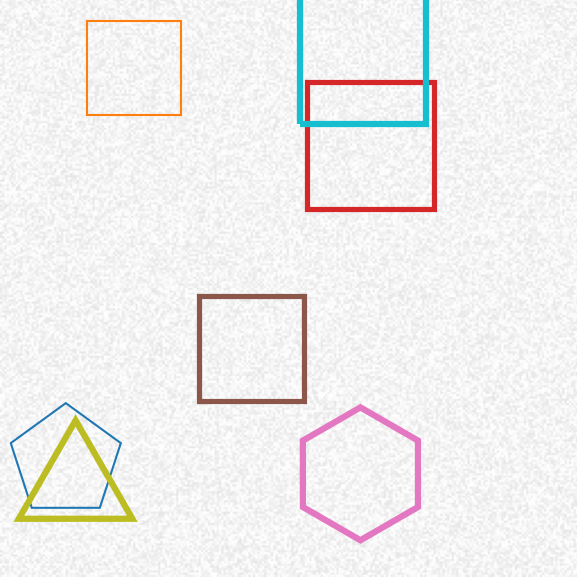[{"shape": "pentagon", "thickness": 1, "radius": 0.5, "center": [0.114, 0.201]}, {"shape": "square", "thickness": 1, "radius": 0.41, "center": [0.233, 0.881]}, {"shape": "square", "thickness": 2.5, "radius": 0.55, "center": [0.642, 0.747]}, {"shape": "square", "thickness": 2.5, "radius": 0.46, "center": [0.435, 0.395]}, {"shape": "hexagon", "thickness": 3, "radius": 0.58, "center": [0.624, 0.179]}, {"shape": "triangle", "thickness": 3, "radius": 0.57, "center": [0.131, 0.158]}, {"shape": "square", "thickness": 3, "radius": 0.55, "center": [0.629, 0.894]}]